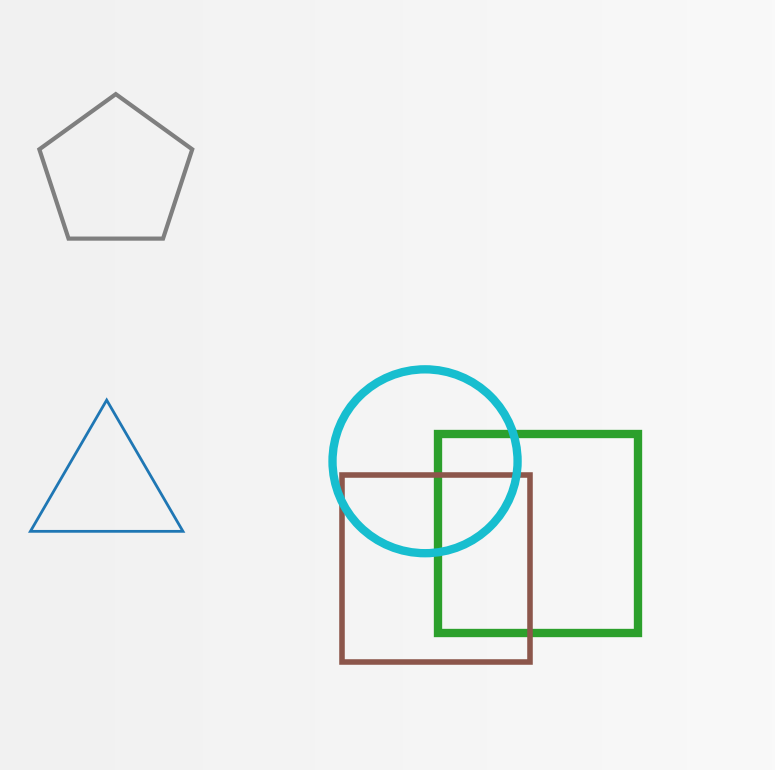[{"shape": "triangle", "thickness": 1, "radius": 0.57, "center": [0.138, 0.367]}, {"shape": "square", "thickness": 3, "radius": 0.65, "center": [0.695, 0.307]}, {"shape": "square", "thickness": 2, "radius": 0.61, "center": [0.563, 0.261]}, {"shape": "pentagon", "thickness": 1.5, "radius": 0.52, "center": [0.149, 0.774]}, {"shape": "circle", "thickness": 3, "radius": 0.6, "center": [0.548, 0.401]}]